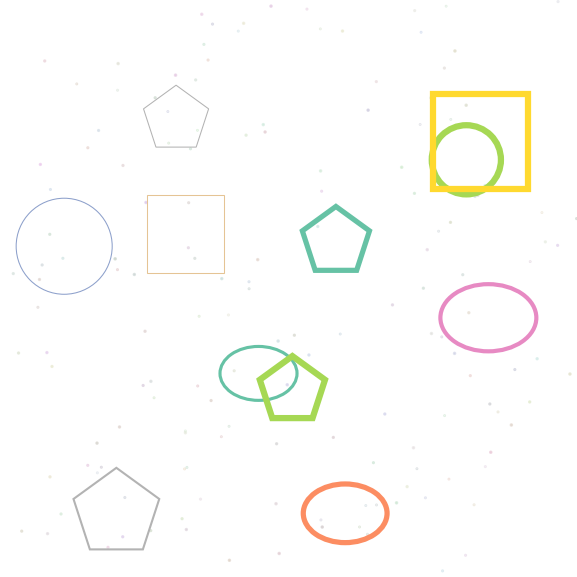[{"shape": "pentagon", "thickness": 2.5, "radius": 0.31, "center": [0.582, 0.58]}, {"shape": "oval", "thickness": 1.5, "radius": 0.33, "center": [0.448, 0.353]}, {"shape": "oval", "thickness": 2.5, "radius": 0.36, "center": [0.598, 0.11]}, {"shape": "circle", "thickness": 0.5, "radius": 0.42, "center": [0.111, 0.573]}, {"shape": "oval", "thickness": 2, "radius": 0.42, "center": [0.846, 0.449]}, {"shape": "circle", "thickness": 3, "radius": 0.3, "center": [0.808, 0.722]}, {"shape": "pentagon", "thickness": 3, "radius": 0.3, "center": [0.506, 0.323]}, {"shape": "square", "thickness": 3, "radius": 0.41, "center": [0.832, 0.754]}, {"shape": "square", "thickness": 0.5, "radius": 0.34, "center": [0.321, 0.594]}, {"shape": "pentagon", "thickness": 0.5, "radius": 0.3, "center": [0.305, 0.792]}, {"shape": "pentagon", "thickness": 1, "radius": 0.39, "center": [0.202, 0.111]}]